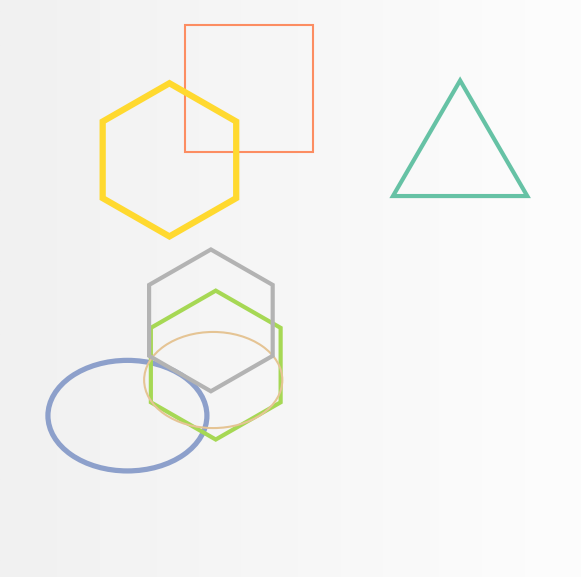[{"shape": "triangle", "thickness": 2, "radius": 0.67, "center": [0.792, 0.726]}, {"shape": "square", "thickness": 1, "radius": 0.55, "center": [0.428, 0.846]}, {"shape": "oval", "thickness": 2.5, "radius": 0.68, "center": [0.219, 0.279]}, {"shape": "hexagon", "thickness": 2, "radius": 0.64, "center": [0.371, 0.367]}, {"shape": "hexagon", "thickness": 3, "radius": 0.66, "center": [0.292, 0.722]}, {"shape": "oval", "thickness": 1, "radius": 0.59, "center": [0.367, 0.341]}, {"shape": "hexagon", "thickness": 2, "radius": 0.61, "center": [0.363, 0.444]}]